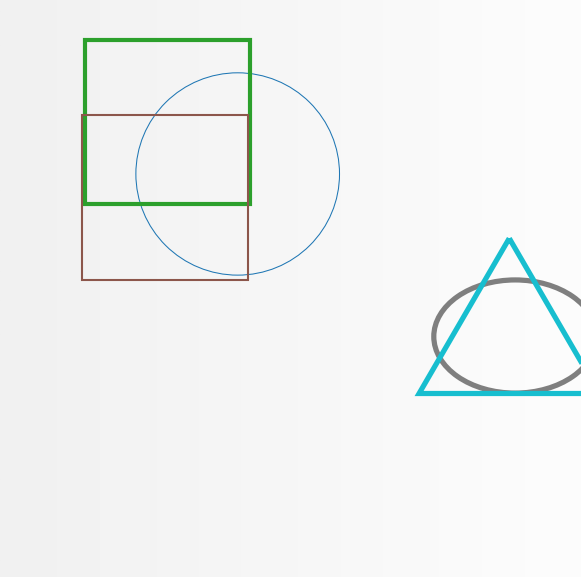[{"shape": "circle", "thickness": 0.5, "radius": 0.88, "center": [0.409, 0.698]}, {"shape": "square", "thickness": 2, "radius": 0.71, "center": [0.288, 0.788]}, {"shape": "square", "thickness": 1, "radius": 0.71, "center": [0.284, 0.657]}, {"shape": "oval", "thickness": 2.5, "radius": 0.7, "center": [0.886, 0.416]}, {"shape": "triangle", "thickness": 2.5, "radius": 0.9, "center": [0.876, 0.407]}]